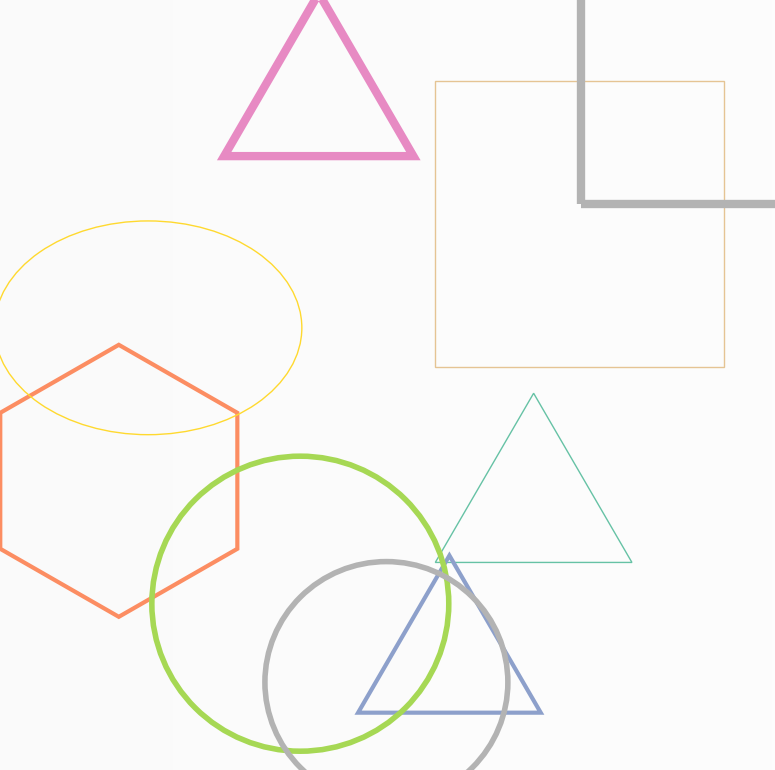[{"shape": "triangle", "thickness": 0.5, "radius": 0.73, "center": [0.689, 0.343]}, {"shape": "hexagon", "thickness": 1.5, "radius": 0.88, "center": [0.153, 0.376]}, {"shape": "triangle", "thickness": 1.5, "radius": 0.68, "center": [0.58, 0.142]}, {"shape": "triangle", "thickness": 3, "radius": 0.7, "center": [0.411, 0.868]}, {"shape": "circle", "thickness": 2, "radius": 0.96, "center": [0.387, 0.216]}, {"shape": "oval", "thickness": 0.5, "radius": 0.99, "center": [0.191, 0.574]}, {"shape": "square", "thickness": 0.5, "radius": 0.93, "center": [0.748, 0.709]}, {"shape": "square", "thickness": 3, "radius": 0.75, "center": [0.9, 0.885]}, {"shape": "circle", "thickness": 2, "radius": 0.78, "center": [0.499, 0.114]}]